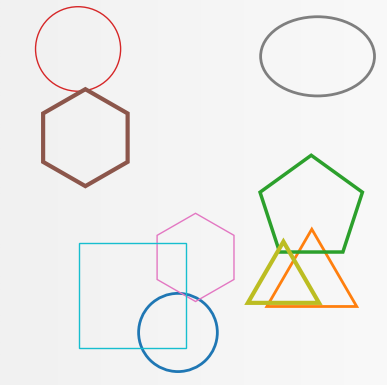[{"shape": "circle", "thickness": 2, "radius": 0.51, "center": [0.459, 0.136]}, {"shape": "triangle", "thickness": 2, "radius": 0.67, "center": [0.805, 0.271]}, {"shape": "pentagon", "thickness": 2.5, "radius": 0.69, "center": [0.803, 0.458]}, {"shape": "circle", "thickness": 1, "radius": 0.55, "center": [0.201, 0.873]}, {"shape": "hexagon", "thickness": 3, "radius": 0.63, "center": [0.22, 0.642]}, {"shape": "hexagon", "thickness": 1, "radius": 0.57, "center": [0.505, 0.331]}, {"shape": "oval", "thickness": 2, "radius": 0.73, "center": [0.82, 0.854]}, {"shape": "triangle", "thickness": 3, "radius": 0.53, "center": [0.731, 0.266]}, {"shape": "square", "thickness": 1, "radius": 0.69, "center": [0.342, 0.233]}]